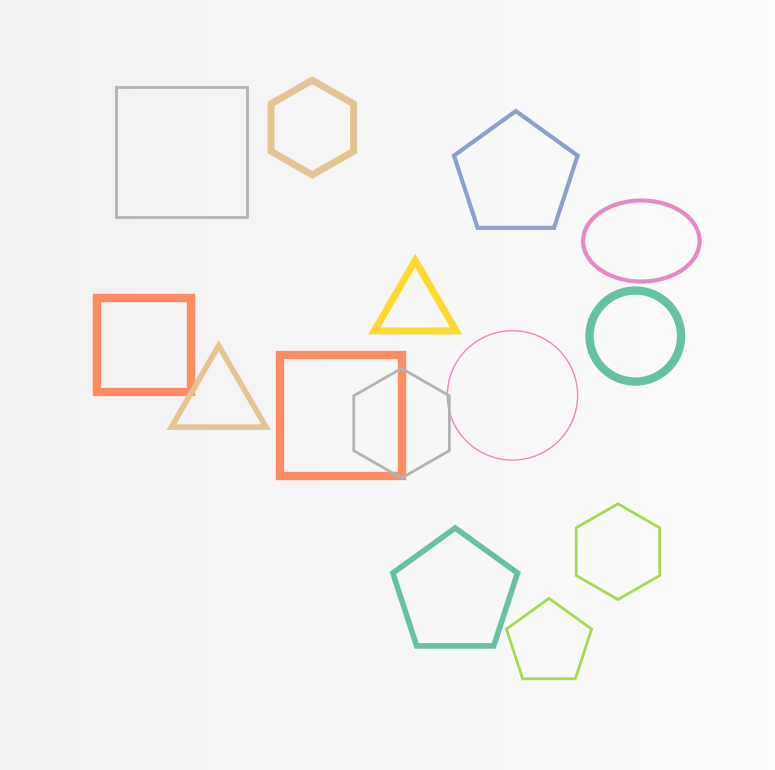[{"shape": "circle", "thickness": 3, "radius": 0.3, "center": [0.82, 0.564]}, {"shape": "pentagon", "thickness": 2, "radius": 0.42, "center": [0.587, 0.23]}, {"shape": "square", "thickness": 3, "radius": 0.39, "center": [0.44, 0.461]}, {"shape": "square", "thickness": 3, "radius": 0.3, "center": [0.186, 0.551]}, {"shape": "pentagon", "thickness": 1.5, "radius": 0.42, "center": [0.666, 0.772]}, {"shape": "circle", "thickness": 0.5, "radius": 0.42, "center": [0.661, 0.487]}, {"shape": "oval", "thickness": 1.5, "radius": 0.38, "center": [0.828, 0.687]}, {"shape": "hexagon", "thickness": 1, "radius": 0.31, "center": [0.797, 0.284]}, {"shape": "pentagon", "thickness": 1, "radius": 0.29, "center": [0.708, 0.165]}, {"shape": "triangle", "thickness": 2.5, "radius": 0.31, "center": [0.536, 0.601]}, {"shape": "triangle", "thickness": 2, "radius": 0.35, "center": [0.282, 0.481]}, {"shape": "hexagon", "thickness": 2.5, "radius": 0.31, "center": [0.403, 0.834]}, {"shape": "square", "thickness": 1, "radius": 0.42, "center": [0.234, 0.803]}, {"shape": "hexagon", "thickness": 1, "radius": 0.36, "center": [0.518, 0.45]}]